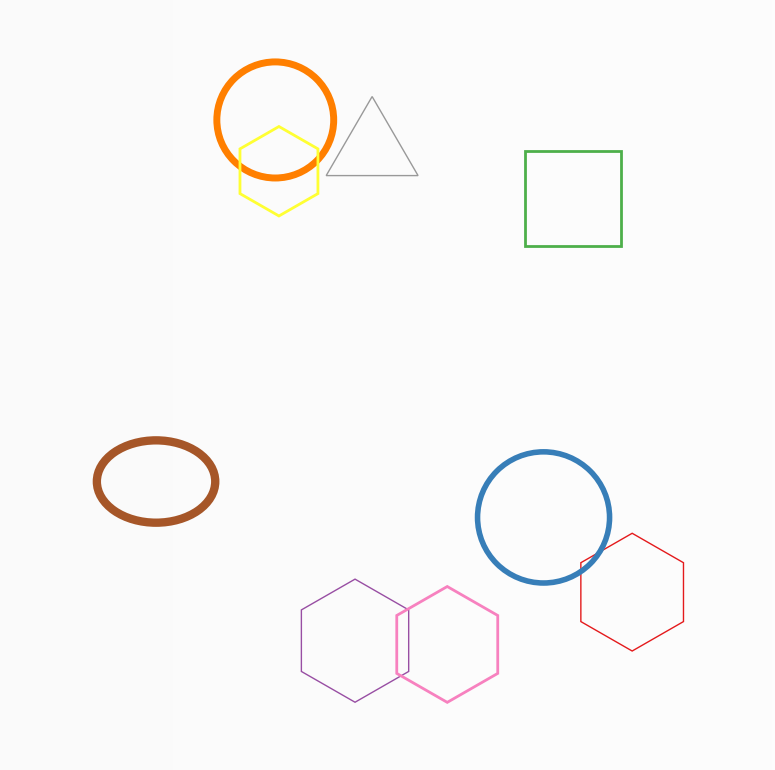[{"shape": "hexagon", "thickness": 0.5, "radius": 0.38, "center": [0.816, 0.231]}, {"shape": "circle", "thickness": 2, "radius": 0.43, "center": [0.701, 0.328]}, {"shape": "square", "thickness": 1, "radius": 0.31, "center": [0.739, 0.743]}, {"shape": "hexagon", "thickness": 0.5, "radius": 0.4, "center": [0.458, 0.168]}, {"shape": "circle", "thickness": 2.5, "radius": 0.38, "center": [0.355, 0.844]}, {"shape": "hexagon", "thickness": 1, "radius": 0.29, "center": [0.36, 0.778]}, {"shape": "oval", "thickness": 3, "radius": 0.38, "center": [0.201, 0.375]}, {"shape": "hexagon", "thickness": 1, "radius": 0.38, "center": [0.577, 0.163]}, {"shape": "triangle", "thickness": 0.5, "radius": 0.34, "center": [0.48, 0.806]}]